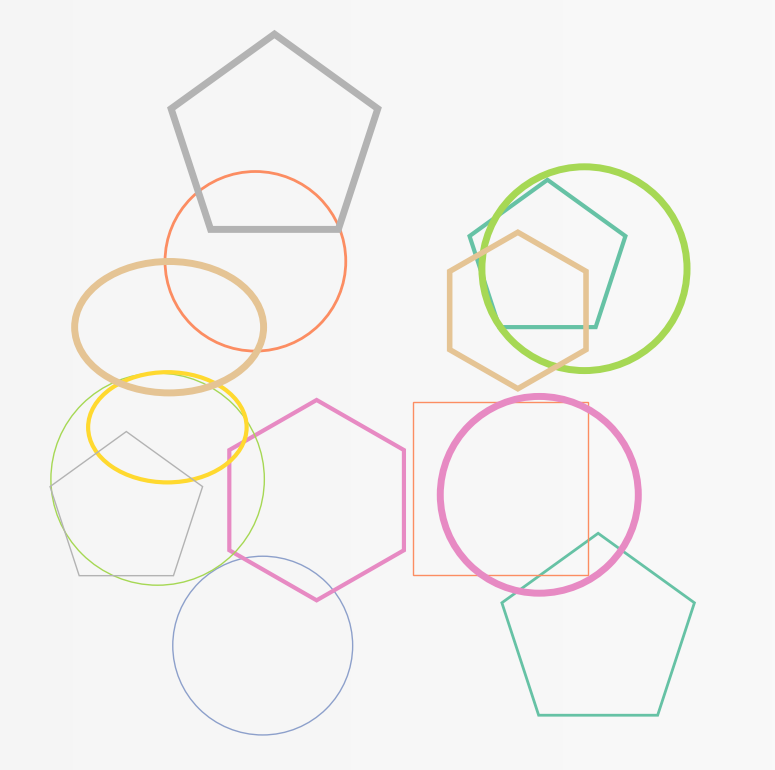[{"shape": "pentagon", "thickness": 1, "radius": 0.65, "center": [0.772, 0.177]}, {"shape": "pentagon", "thickness": 1.5, "radius": 0.53, "center": [0.706, 0.661]}, {"shape": "square", "thickness": 0.5, "radius": 0.56, "center": [0.646, 0.365]}, {"shape": "circle", "thickness": 1, "radius": 0.58, "center": [0.33, 0.661]}, {"shape": "circle", "thickness": 0.5, "radius": 0.58, "center": [0.339, 0.162]}, {"shape": "circle", "thickness": 2.5, "radius": 0.64, "center": [0.696, 0.357]}, {"shape": "hexagon", "thickness": 1.5, "radius": 0.65, "center": [0.409, 0.35]}, {"shape": "circle", "thickness": 2.5, "radius": 0.66, "center": [0.754, 0.651]}, {"shape": "circle", "thickness": 0.5, "radius": 0.69, "center": [0.203, 0.378]}, {"shape": "oval", "thickness": 1.5, "radius": 0.51, "center": [0.216, 0.445]}, {"shape": "hexagon", "thickness": 2, "radius": 0.51, "center": [0.668, 0.597]}, {"shape": "oval", "thickness": 2.5, "radius": 0.61, "center": [0.218, 0.575]}, {"shape": "pentagon", "thickness": 2.5, "radius": 0.7, "center": [0.354, 0.816]}, {"shape": "pentagon", "thickness": 0.5, "radius": 0.52, "center": [0.163, 0.336]}]